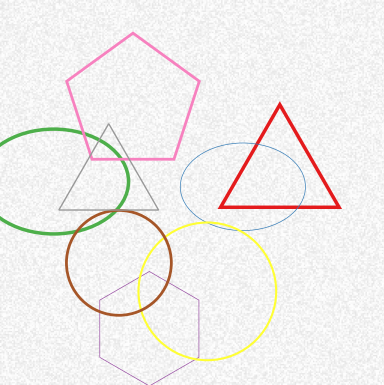[{"shape": "triangle", "thickness": 2.5, "radius": 0.89, "center": [0.727, 0.55]}, {"shape": "oval", "thickness": 0.5, "radius": 0.81, "center": [0.631, 0.515]}, {"shape": "oval", "thickness": 2.5, "radius": 0.97, "center": [0.139, 0.528]}, {"shape": "hexagon", "thickness": 0.5, "radius": 0.74, "center": [0.388, 0.146]}, {"shape": "circle", "thickness": 1.5, "radius": 0.89, "center": [0.539, 0.243]}, {"shape": "circle", "thickness": 2, "radius": 0.68, "center": [0.309, 0.317]}, {"shape": "pentagon", "thickness": 2, "radius": 0.91, "center": [0.345, 0.733]}, {"shape": "triangle", "thickness": 1, "radius": 0.75, "center": [0.282, 0.529]}]